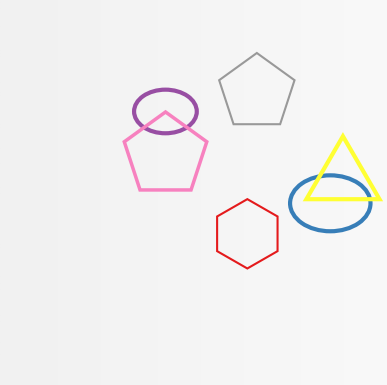[{"shape": "hexagon", "thickness": 1.5, "radius": 0.45, "center": [0.638, 0.393]}, {"shape": "oval", "thickness": 3, "radius": 0.52, "center": [0.852, 0.472]}, {"shape": "oval", "thickness": 3, "radius": 0.4, "center": [0.427, 0.71]}, {"shape": "triangle", "thickness": 3, "radius": 0.55, "center": [0.885, 0.537]}, {"shape": "pentagon", "thickness": 2.5, "radius": 0.56, "center": [0.427, 0.597]}, {"shape": "pentagon", "thickness": 1.5, "radius": 0.51, "center": [0.663, 0.76]}]